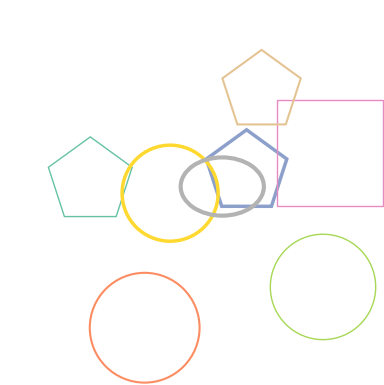[{"shape": "pentagon", "thickness": 1, "radius": 0.57, "center": [0.234, 0.53]}, {"shape": "circle", "thickness": 1.5, "radius": 0.71, "center": [0.376, 0.149]}, {"shape": "pentagon", "thickness": 2.5, "radius": 0.55, "center": [0.64, 0.553]}, {"shape": "square", "thickness": 1, "radius": 0.69, "center": [0.857, 0.602]}, {"shape": "circle", "thickness": 1, "radius": 0.68, "center": [0.839, 0.255]}, {"shape": "circle", "thickness": 2.5, "radius": 0.62, "center": [0.442, 0.498]}, {"shape": "pentagon", "thickness": 1.5, "radius": 0.54, "center": [0.679, 0.763]}, {"shape": "oval", "thickness": 3, "radius": 0.54, "center": [0.577, 0.516]}]